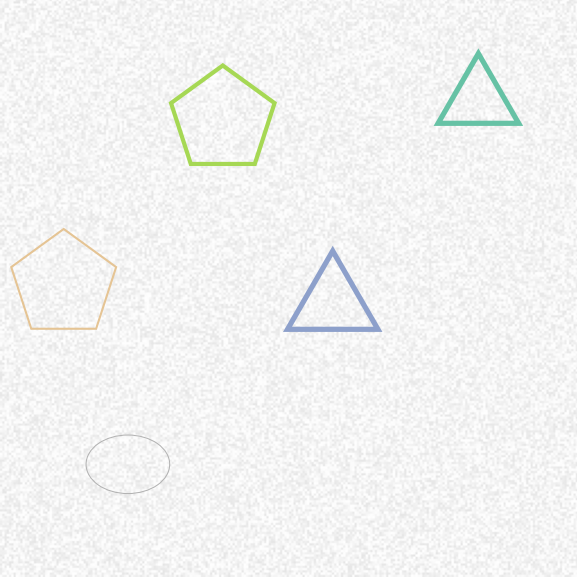[{"shape": "triangle", "thickness": 2.5, "radius": 0.4, "center": [0.828, 0.826]}, {"shape": "triangle", "thickness": 2.5, "radius": 0.45, "center": [0.576, 0.474]}, {"shape": "pentagon", "thickness": 2, "radius": 0.47, "center": [0.386, 0.791]}, {"shape": "pentagon", "thickness": 1, "radius": 0.48, "center": [0.11, 0.507]}, {"shape": "oval", "thickness": 0.5, "radius": 0.36, "center": [0.221, 0.195]}]